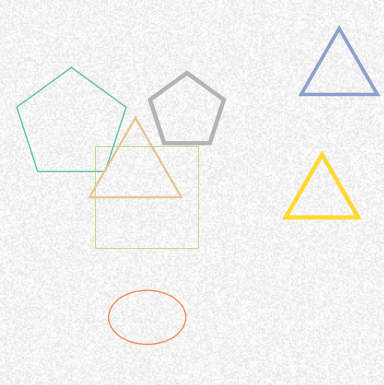[{"shape": "pentagon", "thickness": 1, "radius": 0.75, "center": [0.186, 0.675]}, {"shape": "oval", "thickness": 1, "radius": 0.5, "center": [0.382, 0.176]}, {"shape": "triangle", "thickness": 2.5, "radius": 0.57, "center": [0.881, 0.812]}, {"shape": "square", "thickness": 0.5, "radius": 0.66, "center": [0.381, 0.489]}, {"shape": "triangle", "thickness": 3, "radius": 0.54, "center": [0.836, 0.49]}, {"shape": "triangle", "thickness": 1.5, "radius": 0.69, "center": [0.352, 0.556]}, {"shape": "pentagon", "thickness": 3, "radius": 0.5, "center": [0.486, 0.71]}]